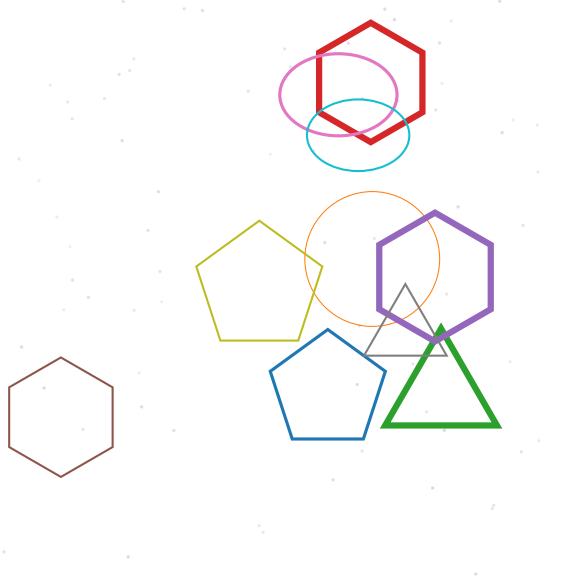[{"shape": "pentagon", "thickness": 1.5, "radius": 0.52, "center": [0.568, 0.324]}, {"shape": "circle", "thickness": 0.5, "radius": 0.58, "center": [0.645, 0.551]}, {"shape": "triangle", "thickness": 3, "radius": 0.56, "center": [0.764, 0.318]}, {"shape": "hexagon", "thickness": 3, "radius": 0.52, "center": [0.642, 0.856]}, {"shape": "hexagon", "thickness": 3, "radius": 0.56, "center": [0.753, 0.519]}, {"shape": "hexagon", "thickness": 1, "radius": 0.52, "center": [0.105, 0.277]}, {"shape": "oval", "thickness": 1.5, "radius": 0.51, "center": [0.586, 0.835]}, {"shape": "triangle", "thickness": 1, "radius": 0.41, "center": [0.702, 0.425]}, {"shape": "pentagon", "thickness": 1, "radius": 0.57, "center": [0.449, 0.502]}, {"shape": "oval", "thickness": 1, "radius": 0.44, "center": [0.62, 0.765]}]